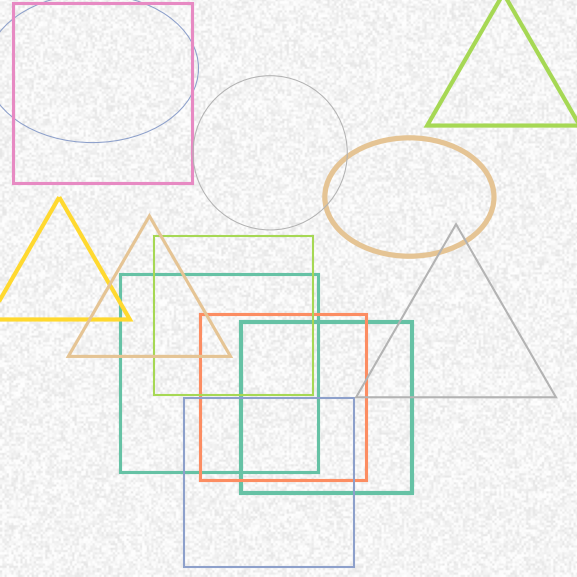[{"shape": "square", "thickness": 2, "radius": 0.74, "center": [0.565, 0.293]}, {"shape": "square", "thickness": 1.5, "radius": 0.86, "center": [0.379, 0.353]}, {"shape": "square", "thickness": 1.5, "radius": 0.72, "center": [0.489, 0.312]}, {"shape": "square", "thickness": 1, "radius": 0.74, "center": [0.465, 0.164]}, {"shape": "oval", "thickness": 0.5, "radius": 0.92, "center": [0.16, 0.881]}, {"shape": "square", "thickness": 1.5, "radius": 0.78, "center": [0.178, 0.838]}, {"shape": "square", "thickness": 1, "radius": 0.69, "center": [0.405, 0.453]}, {"shape": "triangle", "thickness": 2, "radius": 0.76, "center": [0.872, 0.858]}, {"shape": "triangle", "thickness": 2, "radius": 0.71, "center": [0.103, 0.517]}, {"shape": "triangle", "thickness": 1.5, "radius": 0.81, "center": [0.259, 0.463]}, {"shape": "oval", "thickness": 2.5, "radius": 0.73, "center": [0.709, 0.658]}, {"shape": "triangle", "thickness": 1, "radius": 1.0, "center": [0.79, 0.411]}, {"shape": "circle", "thickness": 0.5, "radius": 0.67, "center": [0.468, 0.735]}]